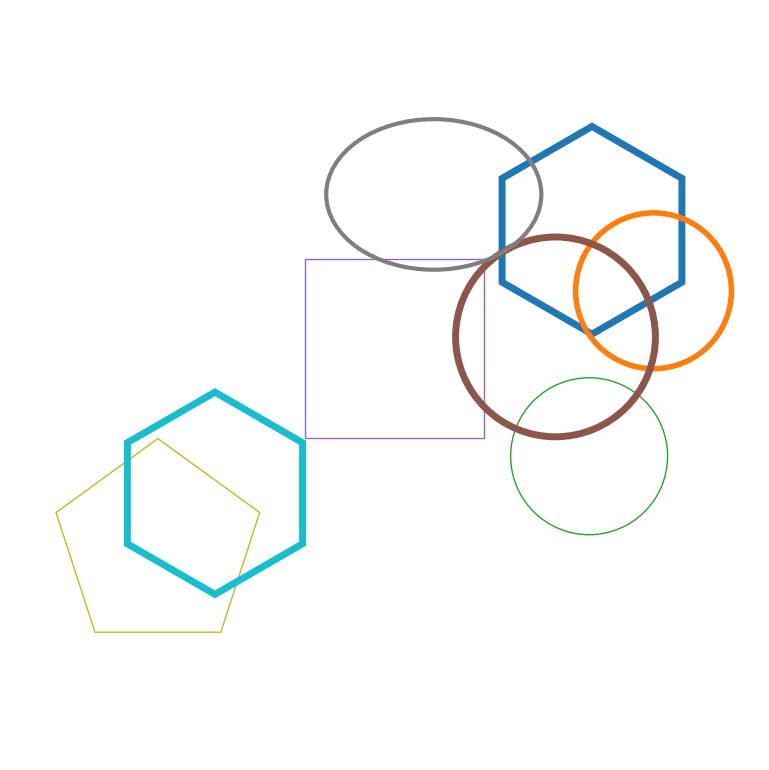[{"shape": "hexagon", "thickness": 2.5, "radius": 0.67, "center": [0.769, 0.701]}, {"shape": "circle", "thickness": 2, "radius": 0.51, "center": [0.849, 0.622]}, {"shape": "circle", "thickness": 0.5, "radius": 0.51, "center": [0.765, 0.407]}, {"shape": "square", "thickness": 0.5, "radius": 0.58, "center": [0.512, 0.548]}, {"shape": "circle", "thickness": 2.5, "radius": 0.65, "center": [0.721, 0.562]}, {"shape": "oval", "thickness": 1.5, "radius": 0.7, "center": [0.563, 0.747]}, {"shape": "pentagon", "thickness": 0.5, "radius": 0.7, "center": [0.205, 0.291]}, {"shape": "hexagon", "thickness": 2.5, "radius": 0.66, "center": [0.279, 0.359]}]